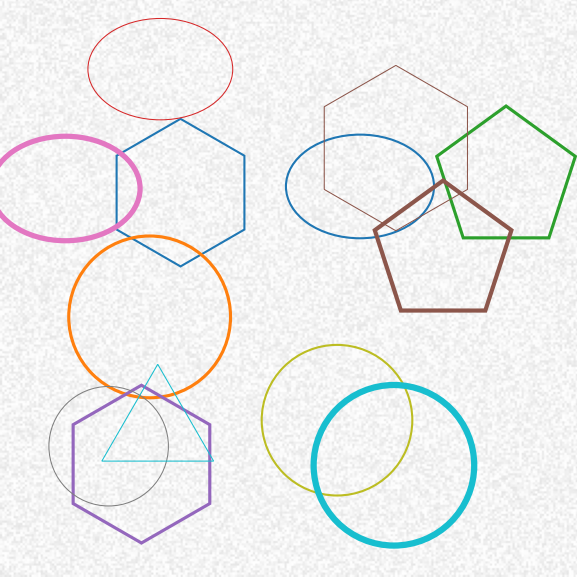[{"shape": "oval", "thickness": 1, "radius": 0.64, "center": [0.623, 0.676]}, {"shape": "hexagon", "thickness": 1, "radius": 0.64, "center": [0.313, 0.666]}, {"shape": "circle", "thickness": 1.5, "radius": 0.7, "center": [0.259, 0.45]}, {"shape": "pentagon", "thickness": 1.5, "radius": 0.63, "center": [0.876, 0.689]}, {"shape": "oval", "thickness": 0.5, "radius": 0.63, "center": [0.278, 0.879]}, {"shape": "hexagon", "thickness": 1.5, "radius": 0.68, "center": [0.245, 0.195]}, {"shape": "hexagon", "thickness": 0.5, "radius": 0.72, "center": [0.685, 0.743]}, {"shape": "pentagon", "thickness": 2, "radius": 0.62, "center": [0.767, 0.562]}, {"shape": "oval", "thickness": 2.5, "radius": 0.65, "center": [0.113, 0.673]}, {"shape": "circle", "thickness": 0.5, "radius": 0.52, "center": [0.188, 0.226]}, {"shape": "circle", "thickness": 1, "radius": 0.65, "center": [0.584, 0.272]}, {"shape": "triangle", "thickness": 0.5, "radius": 0.56, "center": [0.273, 0.257]}, {"shape": "circle", "thickness": 3, "radius": 0.7, "center": [0.682, 0.193]}]